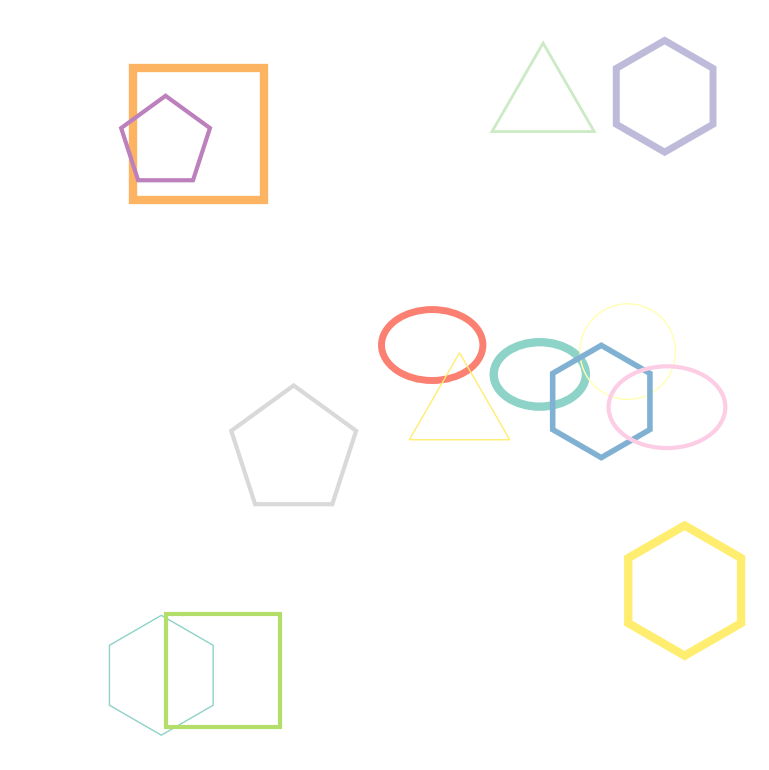[{"shape": "hexagon", "thickness": 0.5, "radius": 0.39, "center": [0.209, 0.123]}, {"shape": "oval", "thickness": 3, "radius": 0.3, "center": [0.701, 0.514]}, {"shape": "circle", "thickness": 0.5, "radius": 0.31, "center": [0.815, 0.543]}, {"shape": "hexagon", "thickness": 2.5, "radius": 0.36, "center": [0.863, 0.875]}, {"shape": "oval", "thickness": 2.5, "radius": 0.33, "center": [0.561, 0.552]}, {"shape": "hexagon", "thickness": 2, "radius": 0.36, "center": [0.781, 0.479]}, {"shape": "square", "thickness": 3, "radius": 0.43, "center": [0.258, 0.826]}, {"shape": "square", "thickness": 1.5, "radius": 0.37, "center": [0.29, 0.129]}, {"shape": "oval", "thickness": 1.5, "radius": 0.38, "center": [0.866, 0.471]}, {"shape": "pentagon", "thickness": 1.5, "radius": 0.43, "center": [0.381, 0.414]}, {"shape": "pentagon", "thickness": 1.5, "radius": 0.3, "center": [0.215, 0.815]}, {"shape": "triangle", "thickness": 1, "radius": 0.38, "center": [0.705, 0.867]}, {"shape": "hexagon", "thickness": 3, "radius": 0.42, "center": [0.889, 0.233]}, {"shape": "triangle", "thickness": 0.5, "radius": 0.38, "center": [0.597, 0.467]}]